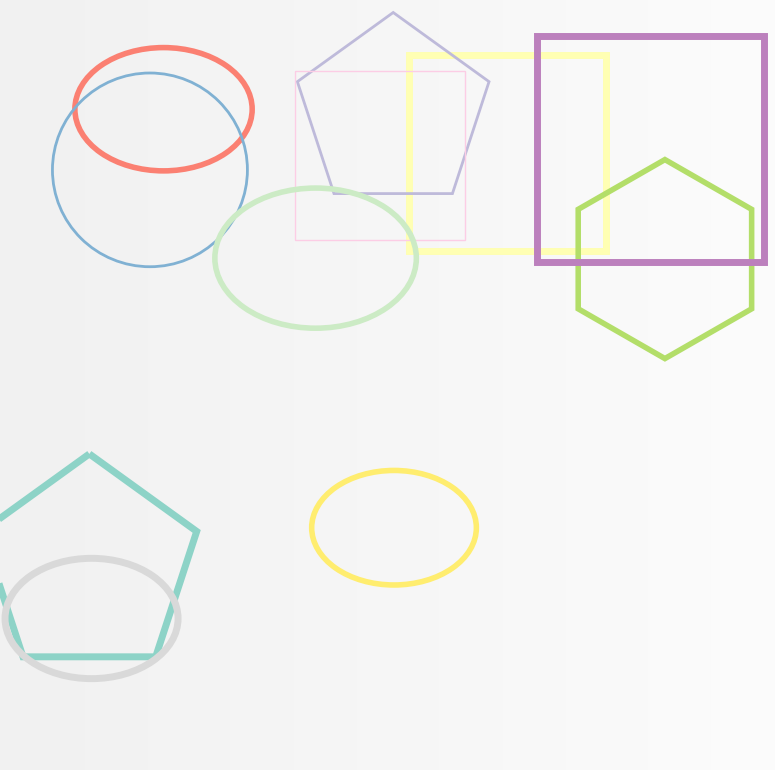[{"shape": "pentagon", "thickness": 2.5, "radius": 0.73, "center": [0.115, 0.265]}, {"shape": "square", "thickness": 2.5, "radius": 0.63, "center": [0.655, 0.801]}, {"shape": "pentagon", "thickness": 1, "radius": 0.65, "center": [0.507, 0.854]}, {"shape": "oval", "thickness": 2, "radius": 0.57, "center": [0.211, 0.858]}, {"shape": "circle", "thickness": 1, "radius": 0.63, "center": [0.193, 0.779]}, {"shape": "hexagon", "thickness": 2, "radius": 0.65, "center": [0.858, 0.664]}, {"shape": "square", "thickness": 0.5, "radius": 0.55, "center": [0.491, 0.798]}, {"shape": "oval", "thickness": 2.5, "radius": 0.56, "center": [0.118, 0.197]}, {"shape": "square", "thickness": 2.5, "radius": 0.73, "center": [0.84, 0.807]}, {"shape": "oval", "thickness": 2, "radius": 0.65, "center": [0.407, 0.665]}, {"shape": "oval", "thickness": 2, "radius": 0.53, "center": [0.508, 0.315]}]